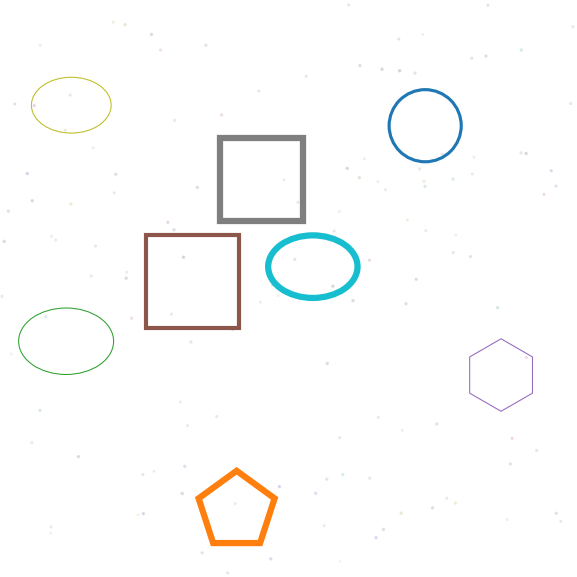[{"shape": "circle", "thickness": 1.5, "radius": 0.31, "center": [0.736, 0.781]}, {"shape": "pentagon", "thickness": 3, "radius": 0.35, "center": [0.41, 0.115]}, {"shape": "oval", "thickness": 0.5, "radius": 0.41, "center": [0.114, 0.408]}, {"shape": "hexagon", "thickness": 0.5, "radius": 0.31, "center": [0.868, 0.35]}, {"shape": "square", "thickness": 2, "radius": 0.4, "center": [0.333, 0.512]}, {"shape": "square", "thickness": 3, "radius": 0.36, "center": [0.453, 0.688]}, {"shape": "oval", "thickness": 0.5, "radius": 0.35, "center": [0.123, 0.817]}, {"shape": "oval", "thickness": 3, "radius": 0.39, "center": [0.542, 0.537]}]